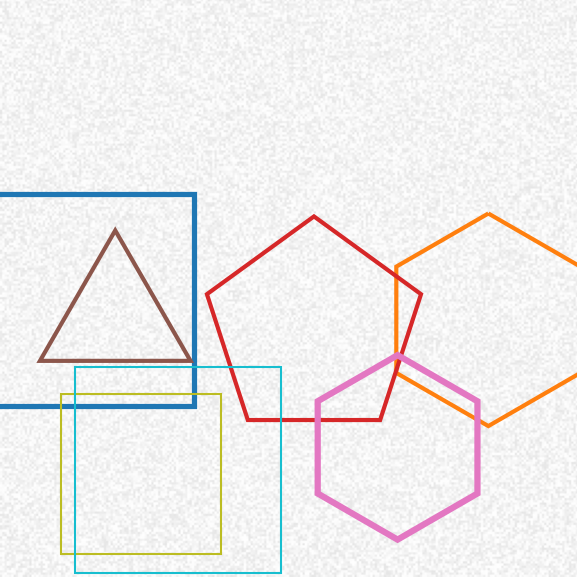[{"shape": "square", "thickness": 2.5, "radius": 0.92, "center": [0.152, 0.48]}, {"shape": "hexagon", "thickness": 2, "radius": 0.92, "center": [0.846, 0.445]}, {"shape": "pentagon", "thickness": 2, "radius": 0.97, "center": [0.544, 0.429]}, {"shape": "triangle", "thickness": 2, "radius": 0.75, "center": [0.2, 0.45]}, {"shape": "hexagon", "thickness": 3, "radius": 0.8, "center": [0.688, 0.224]}, {"shape": "square", "thickness": 1, "radius": 0.69, "center": [0.244, 0.179]}, {"shape": "square", "thickness": 1, "radius": 0.89, "center": [0.308, 0.185]}]